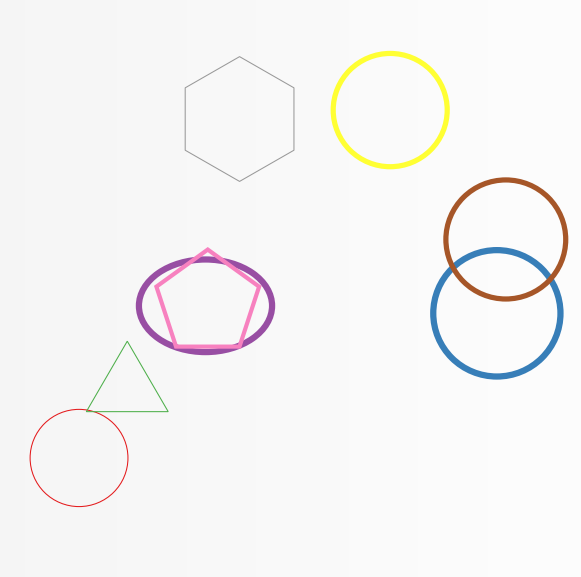[{"shape": "circle", "thickness": 0.5, "radius": 0.42, "center": [0.136, 0.206]}, {"shape": "circle", "thickness": 3, "radius": 0.55, "center": [0.855, 0.457]}, {"shape": "triangle", "thickness": 0.5, "radius": 0.41, "center": [0.219, 0.327]}, {"shape": "oval", "thickness": 3, "radius": 0.57, "center": [0.354, 0.47]}, {"shape": "circle", "thickness": 2.5, "radius": 0.49, "center": [0.671, 0.809]}, {"shape": "circle", "thickness": 2.5, "radius": 0.52, "center": [0.87, 0.584]}, {"shape": "pentagon", "thickness": 2, "radius": 0.46, "center": [0.357, 0.474]}, {"shape": "hexagon", "thickness": 0.5, "radius": 0.54, "center": [0.412, 0.793]}]